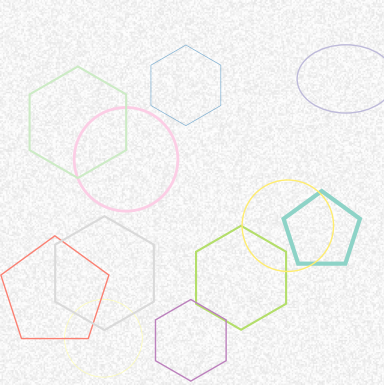[{"shape": "pentagon", "thickness": 3, "radius": 0.52, "center": [0.836, 0.399]}, {"shape": "circle", "thickness": 0.5, "radius": 0.5, "center": [0.269, 0.121]}, {"shape": "oval", "thickness": 1, "radius": 0.63, "center": [0.898, 0.795]}, {"shape": "pentagon", "thickness": 1, "radius": 0.74, "center": [0.143, 0.24]}, {"shape": "hexagon", "thickness": 0.5, "radius": 0.52, "center": [0.483, 0.778]}, {"shape": "hexagon", "thickness": 1.5, "radius": 0.68, "center": [0.626, 0.279]}, {"shape": "circle", "thickness": 2, "radius": 0.67, "center": [0.327, 0.586]}, {"shape": "hexagon", "thickness": 1.5, "radius": 0.74, "center": [0.271, 0.291]}, {"shape": "hexagon", "thickness": 1, "radius": 0.53, "center": [0.496, 0.116]}, {"shape": "hexagon", "thickness": 1.5, "radius": 0.72, "center": [0.202, 0.682]}, {"shape": "circle", "thickness": 1, "radius": 0.59, "center": [0.748, 0.414]}]